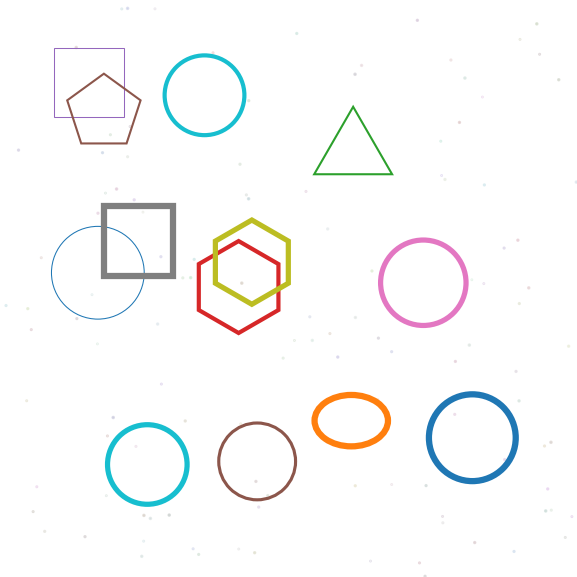[{"shape": "circle", "thickness": 0.5, "radius": 0.4, "center": [0.169, 0.527]}, {"shape": "circle", "thickness": 3, "radius": 0.38, "center": [0.818, 0.241]}, {"shape": "oval", "thickness": 3, "radius": 0.32, "center": [0.608, 0.271]}, {"shape": "triangle", "thickness": 1, "radius": 0.39, "center": [0.612, 0.736]}, {"shape": "hexagon", "thickness": 2, "radius": 0.4, "center": [0.413, 0.502]}, {"shape": "square", "thickness": 0.5, "radius": 0.3, "center": [0.154, 0.856]}, {"shape": "circle", "thickness": 1.5, "radius": 0.33, "center": [0.445, 0.2]}, {"shape": "pentagon", "thickness": 1, "radius": 0.33, "center": [0.18, 0.805]}, {"shape": "circle", "thickness": 2.5, "radius": 0.37, "center": [0.733, 0.51]}, {"shape": "square", "thickness": 3, "radius": 0.3, "center": [0.24, 0.582]}, {"shape": "hexagon", "thickness": 2.5, "radius": 0.36, "center": [0.436, 0.545]}, {"shape": "circle", "thickness": 2, "radius": 0.35, "center": [0.354, 0.834]}, {"shape": "circle", "thickness": 2.5, "radius": 0.34, "center": [0.255, 0.195]}]